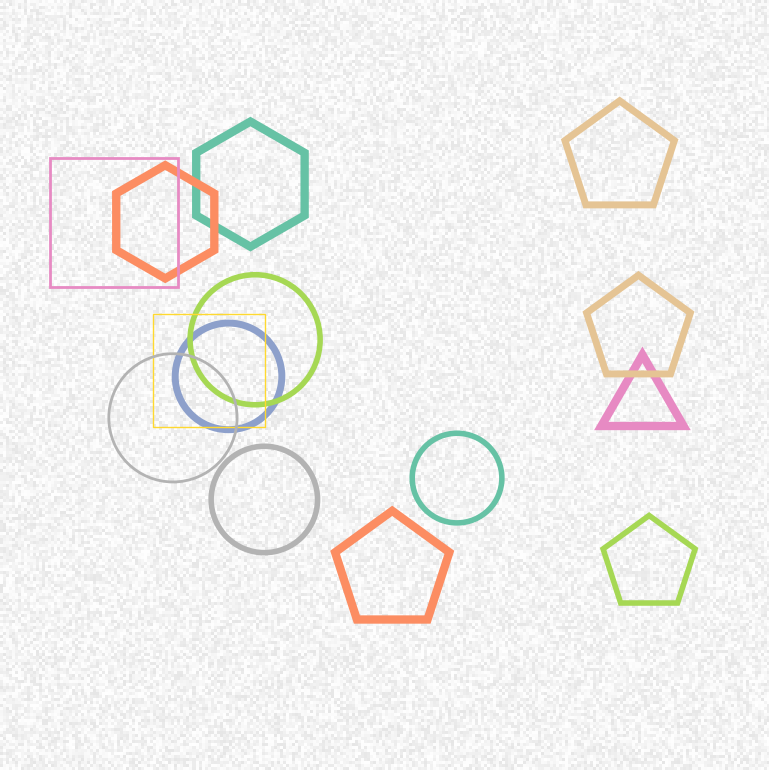[{"shape": "circle", "thickness": 2, "radius": 0.29, "center": [0.594, 0.379]}, {"shape": "hexagon", "thickness": 3, "radius": 0.41, "center": [0.325, 0.761]}, {"shape": "hexagon", "thickness": 3, "radius": 0.37, "center": [0.215, 0.712]}, {"shape": "pentagon", "thickness": 3, "radius": 0.39, "center": [0.509, 0.259]}, {"shape": "circle", "thickness": 2.5, "radius": 0.35, "center": [0.297, 0.511]}, {"shape": "square", "thickness": 1, "radius": 0.42, "center": [0.148, 0.711]}, {"shape": "triangle", "thickness": 3, "radius": 0.31, "center": [0.834, 0.478]}, {"shape": "pentagon", "thickness": 2, "radius": 0.31, "center": [0.843, 0.268]}, {"shape": "circle", "thickness": 2, "radius": 0.42, "center": [0.331, 0.559]}, {"shape": "square", "thickness": 0.5, "radius": 0.36, "center": [0.271, 0.519]}, {"shape": "pentagon", "thickness": 2.5, "radius": 0.35, "center": [0.829, 0.572]}, {"shape": "pentagon", "thickness": 2.5, "radius": 0.37, "center": [0.805, 0.794]}, {"shape": "circle", "thickness": 2, "radius": 0.35, "center": [0.343, 0.351]}, {"shape": "circle", "thickness": 1, "radius": 0.42, "center": [0.225, 0.457]}]